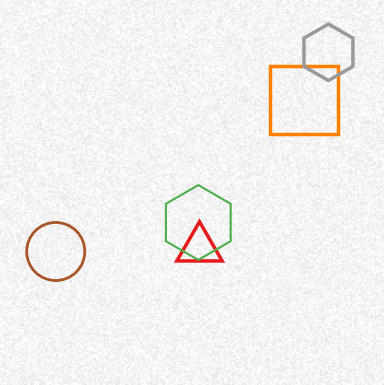[{"shape": "triangle", "thickness": 2.5, "radius": 0.34, "center": [0.518, 0.356]}, {"shape": "hexagon", "thickness": 1.5, "radius": 0.49, "center": [0.515, 0.422]}, {"shape": "square", "thickness": 2.5, "radius": 0.44, "center": [0.789, 0.74]}, {"shape": "circle", "thickness": 2, "radius": 0.38, "center": [0.145, 0.347]}, {"shape": "hexagon", "thickness": 2.5, "radius": 0.37, "center": [0.853, 0.864]}]